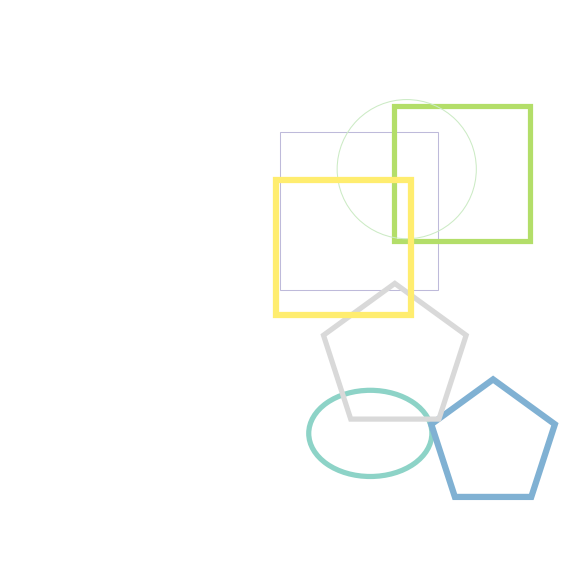[{"shape": "oval", "thickness": 2.5, "radius": 0.53, "center": [0.641, 0.249]}, {"shape": "square", "thickness": 0.5, "radius": 0.68, "center": [0.621, 0.634]}, {"shape": "pentagon", "thickness": 3, "radius": 0.56, "center": [0.854, 0.23]}, {"shape": "square", "thickness": 2.5, "radius": 0.59, "center": [0.801, 0.699]}, {"shape": "pentagon", "thickness": 2.5, "radius": 0.65, "center": [0.684, 0.378]}, {"shape": "circle", "thickness": 0.5, "radius": 0.6, "center": [0.704, 0.706]}, {"shape": "square", "thickness": 3, "radius": 0.58, "center": [0.595, 0.57]}]